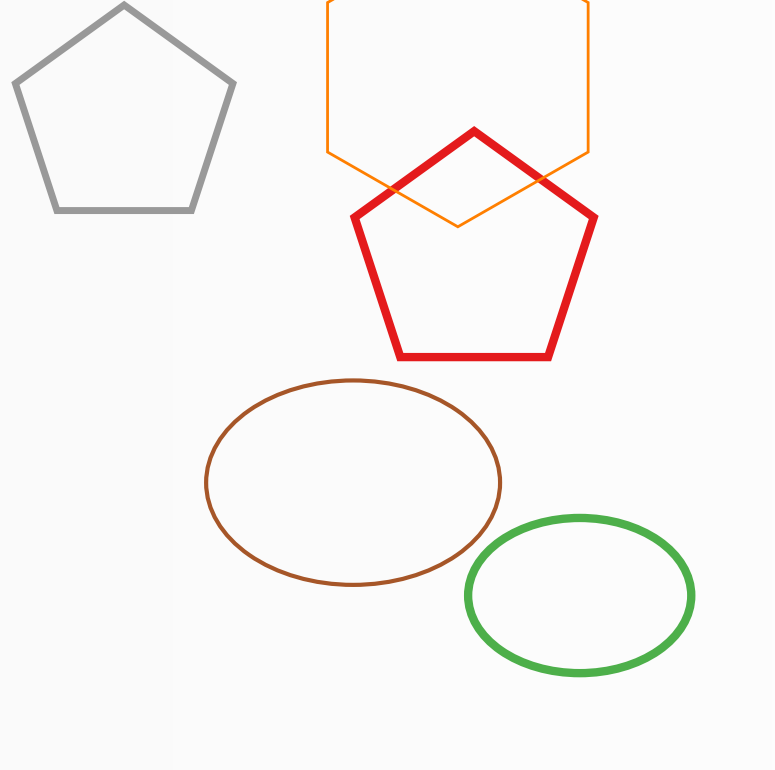[{"shape": "pentagon", "thickness": 3, "radius": 0.81, "center": [0.612, 0.667]}, {"shape": "oval", "thickness": 3, "radius": 0.72, "center": [0.748, 0.227]}, {"shape": "hexagon", "thickness": 1, "radius": 0.97, "center": [0.591, 0.9]}, {"shape": "oval", "thickness": 1.5, "radius": 0.95, "center": [0.456, 0.373]}, {"shape": "pentagon", "thickness": 2.5, "radius": 0.74, "center": [0.16, 0.846]}]